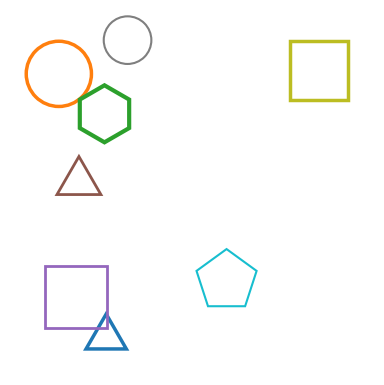[{"shape": "triangle", "thickness": 2.5, "radius": 0.3, "center": [0.276, 0.124]}, {"shape": "circle", "thickness": 2.5, "radius": 0.42, "center": [0.153, 0.808]}, {"shape": "hexagon", "thickness": 3, "radius": 0.37, "center": [0.271, 0.704]}, {"shape": "square", "thickness": 2, "radius": 0.4, "center": [0.197, 0.229]}, {"shape": "triangle", "thickness": 2, "radius": 0.33, "center": [0.205, 0.528]}, {"shape": "circle", "thickness": 1.5, "radius": 0.31, "center": [0.331, 0.896]}, {"shape": "square", "thickness": 2.5, "radius": 0.38, "center": [0.828, 0.817]}, {"shape": "pentagon", "thickness": 1.5, "radius": 0.41, "center": [0.588, 0.271]}]